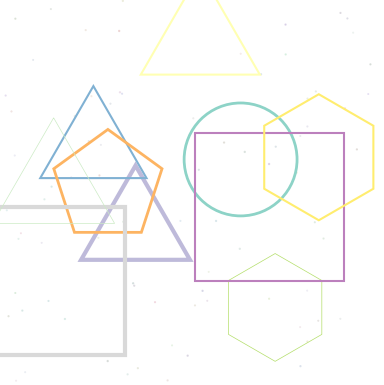[{"shape": "circle", "thickness": 2, "radius": 0.73, "center": [0.625, 0.586]}, {"shape": "triangle", "thickness": 1.5, "radius": 0.89, "center": [0.52, 0.895]}, {"shape": "triangle", "thickness": 3, "radius": 0.82, "center": [0.352, 0.407]}, {"shape": "triangle", "thickness": 1.5, "radius": 0.8, "center": [0.243, 0.617]}, {"shape": "pentagon", "thickness": 2, "radius": 0.74, "center": [0.28, 0.516]}, {"shape": "hexagon", "thickness": 0.5, "radius": 0.7, "center": [0.715, 0.201]}, {"shape": "square", "thickness": 3, "radius": 0.96, "center": [0.132, 0.271]}, {"shape": "square", "thickness": 1.5, "radius": 0.97, "center": [0.7, 0.463]}, {"shape": "triangle", "thickness": 0.5, "radius": 0.91, "center": [0.139, 0.511]}, {"shape": "hexagon", "thickness": 1.5, "radius": 0.82, "center": [0.828, 0.592]}]